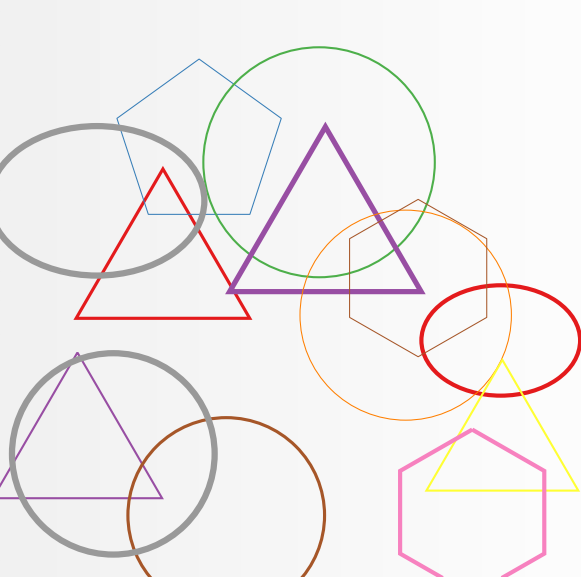[{"shape": "triangle", "thickness": 1.5, "radius": 0.86, "center": [0.28, 0.534]}, {"shape": "oval", "thickness": 2, "radius": 0.68, "center": [0.862, 0.41]}, {"shape": "pentagon", "thickness": 0.5, "radius": 0.74, "center": [0.343, 0.748]}, {"shape": "circle", "thickness": 1, "radius": 1.0, "center": [0.549, 0.718]}, {"shape": "triangle", "thickness": 1, "radius": 0.84, "center": [0.133, 0.221]}, {"shape": "triangle", "thickness": 2.5, "radius": 0.95, "center": [0.56, 0.589]}, {"shape": "circle", "thickness": 0.5, "radius": 0.91, "center": [0.698, 0.453]}, {"shape": "triangle", "thickness": 1, "radius": 0.75, "center": [0.864, 0.225]}, {"shape": "hexagon", "thickness": 0.5, "radius": 0.68, "center": [0.719, 0.518]}, {"shape": "circle", "thickness": 1.5, "radius": 0.85, "center": [0.389, 0.107]}, {"shape": "hexagon", "thickness": 2, "radius": 0.72, "center": [0.812, 0.112]}, {"shape": "oval", "thickness": 3, "radius": 0.92, "center": [0.167, 0.651]}, {"shape": "circle", "thickness": 3, "radius": 0.87, "center": [0.195, 0.213]}]